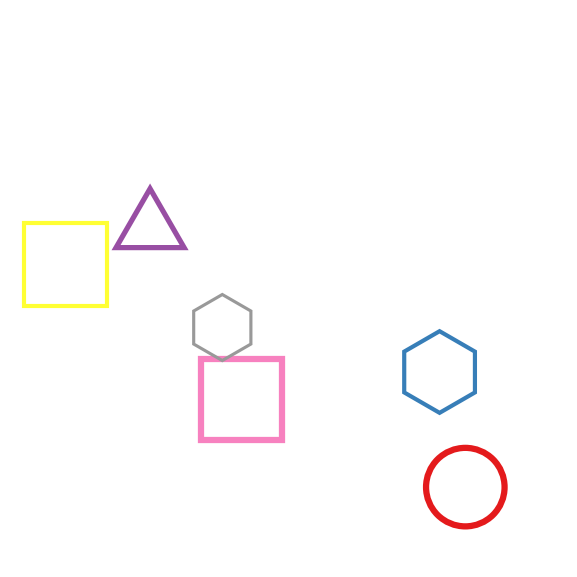[{"shape": "circle", "thickness": 3, "radius": 0.34, "center": [0.806, 0.156]}, {"shape": "hexagon", "thickness": 2, "radius": 0.35, "center": [0.761, 0.355]}, {"shape": "triangle", "thickness": 2.5, "radius": 0.34, "center": [0.26, 0.604]}, {"shape": "square", "thickness": 2, "radius": 0.36, "center": [0.113, 0.541]}, {"shape": "square", "thickness": 3, "radius": 0.35, "center": [0.418, 0.308]}, {"shape": "hexagon", "thickness": 1.5, "radius": 0.29, "center": [0.385, 0.432]}]